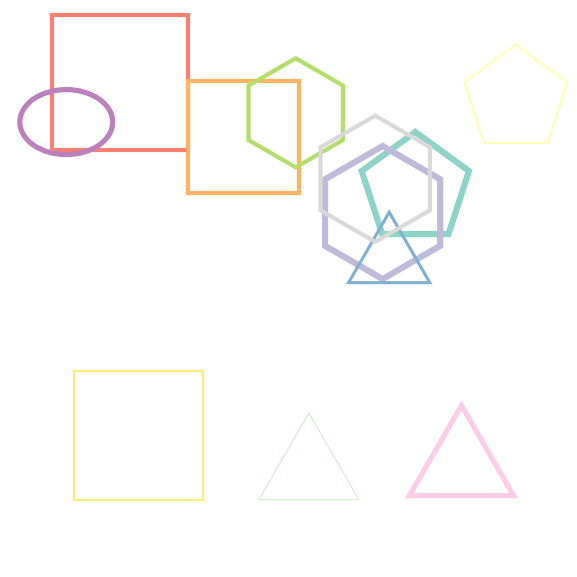[{"shape": "pentagon", "thickness": 3, "radius": 0.49, "center": [0.719, 0.673]}, {"shape": "pentagon", "thickness": 1, "radius": 0.47, "center": [0.893, 0.828]}, {"shape": "hexagon", "thickness": 3, "radius": 0.58, "center": [0.663, 0.631]}, {"shape": "square", "thickness": 2, "radius": 0.59, "center": [0.208, 0.856]}, {"shape": "triangle", "thickness": 1.5, "radius": 0.41, "center": [0.674, 0.55]}, {"shape": "square", "thickness": 2, "radius": 0.48, "center": [0.421, 0.761]}, {"shape": "hexagon", "thickness": 2, "radius": 0.47, "center": [0.512, 0.804]}, {"shape": "triangle", "thickness": 2.5, "radius": 0.52, "center": [0.799, 0.193]}, {"shape": "hexagon", "thickness": 2, "radius": 0.55, "center": [0.65, 0.69]}, {"shape": "oval", "thickness": 2.5, "radius": 0.4, "center": [0.115, 0.788]}, {"shape": "triangle", "thickness": 0.5, "radius": 0.5, "center": [0.535, 0.184]}, {"shape": "square", "thickness": 1, "radius": 0.56, "center": [0.24, 0.245]}]